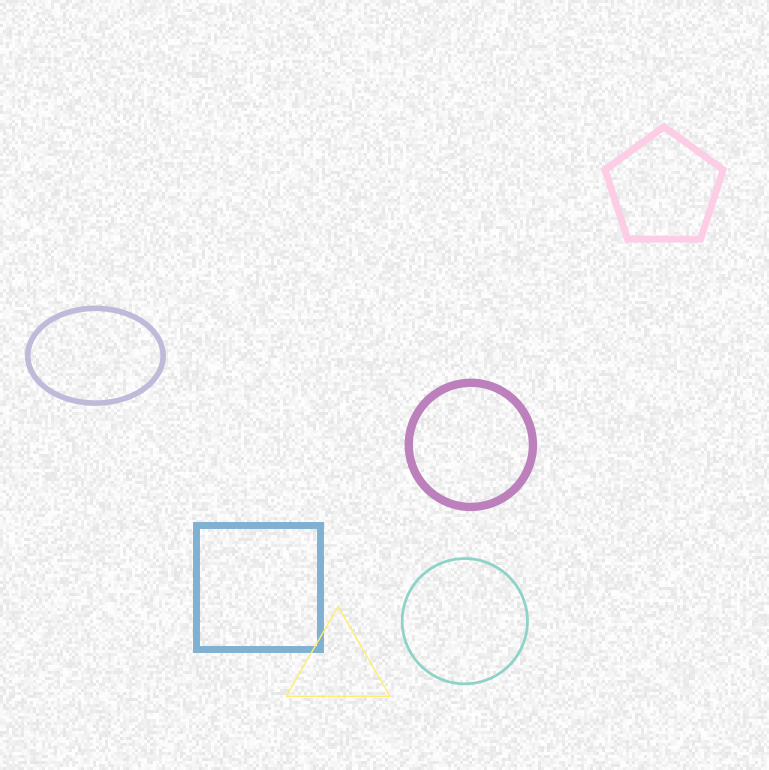[{"shape": "circle", "thickness": 1, "radius": 0.41, "center": [0.604, 0.193]}, {"shape": "oval", "thickness": 2, "radius": 0.44, "center": [0.124, 0.538]}, {"shape": "square", "thickness": 2.5, "radius": 0.4, "center": [0.335, 0.237]}, {"shape": "pentagon", "thickness": 2.5, "radius": 0.4, "center": [0.862, 0.755]}, {"shape": "circle", "thickness": 3, "radius": 0.4, "center": [0.612, 0.422]}, {"shape": "triangle", "thickness": 0.5, "radius": 0.39, "center": [0.439, 0.135]}]